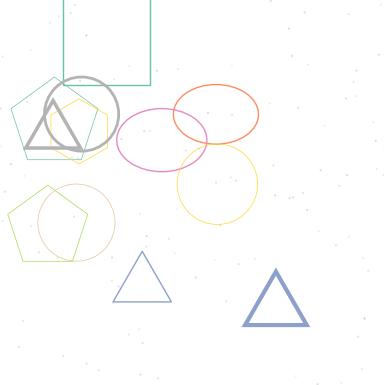[{"shape": "square", "thickness": 1, "radius": 0.57, "center": [0.277, 0.892]}, {"shape": "pentagon", "thickness": 0.5, "radius": 0.59, "center": [0.141, 0.681]}, {"shape": "oval", "thickness": 1, "radius": 0.55, "center": [0.561, 0.703]}, {"shape": "triangle", "thickness": 3, "radius": 0.46, "center": [0.717, 0.202]}, {"shape": "triangle", "thickness": 1, "radius": 0.44, "center": [0.369, 0.26]}, {"shape": "oval", "thickness": 1, "radius": 0.59, "center": [0.42, 0.636]}, {"shape": "pentagon", "thickness": 0.5, "radius": 0.55, "center": [0.124, 0.41]}, {"shape": "hexagon", "thickness": 0.5, "radius": 0.42, "center": [0.206, 0.659]}, {"shape": "circle", "thickness": 0.5, "radius": 0.52, "center": [0.565, 0.522]}, {"shape": "circle", "thickness": 0.5, "radius": 0.5, "center": [0.199, 0.422]}, {"shape": "circle", "thickness": 2, "radius": 0.48, "center": [0.212, 0.704]}, {"shape": "triangle", "thickness": 2.5, "radius": 0.41, "center": [0.138, 0.657]}]